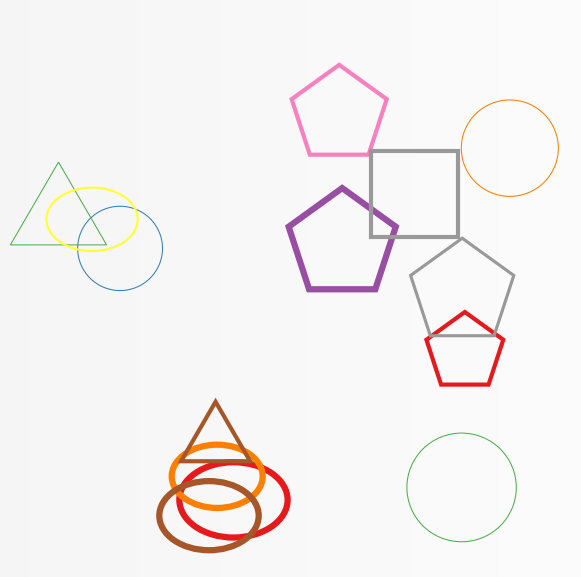[{"shape": "pentagon", "thickness": 2, "radius": 0.35, "center": [0.8, 0.389]}, {"shape": "oval", "thickness": 3, "radius": 0.47, "center": [0.402, 0.134]}, {"shape": "circle", "thickness": 0.5, "radius": 0.36, "center": [0.207, 0.569]}, {"shape": "triangle", "thickness": 0.5, "radius": 0.48, "center": [0.101, 0.623]}, {"shape": "circle", "thickness": 0.5, "radius": 0.47, "center": [0.794, 0.155]}, {"shape": "pentagon", "thickness": 3, "radius": 0.48, "center": [0.589, 0.577]}, {"shape": "circle", "thickness": 0.5, "radius": 0.42, "center": [0.877, 0.743]}, {"shape": "oval", "thickness": 3, "radius": 0.39, "center": [0.374, 0.174]}, {"shape": "oval", "thickness": 1, "radius": 0.39, "center": [0.158, 0.619]}, {"shape": "oval", "thickness": 3, "radius": 0.43, "center": [0.36, 0.106]}, {"shape": "triangle", "thickness": 2, "radius": 0.34, "center": [0.371, 0.235]}, {"shape": "pentagon", "thickness": 2, "radius": 0.43, "center": [0.584, 0.801]}, {"shape": "square", "thickness": 2, "radius": 0.37, "center": [0.713, 0.664]}, {"shape": "pentagon", "thickness": 1.5, "radius": 0.47, "center": [0.795, 0.493]}]